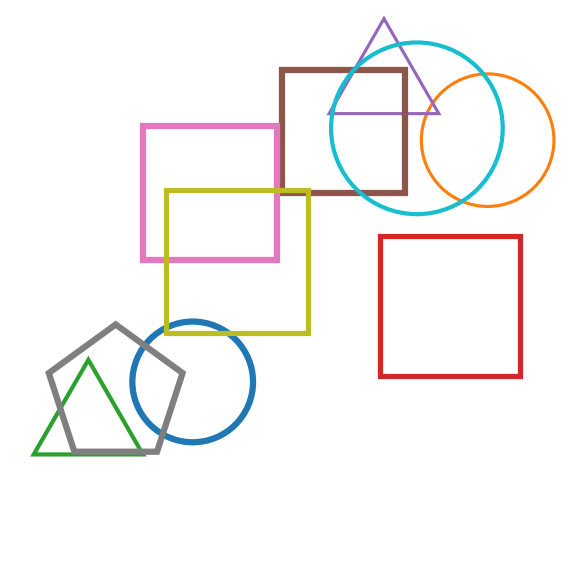[{"shape": "circle", "thickness": 3, "radius": 0.52, "center": [0.334, 0.338]}, {"shape": "circle", "thickness": 1.5, "radius": 0.57, "center": [0.844, 0.756]}, {"shape": "triangle", "thickness": 2, "radius": 0.55, "center": [0.153, 0.267]}, {"shape": "square", "thickness": 2.5, "radius": 0.61, "center": [0.779, 0.47]}, {"shape": "triangle", "thickness": 1.5, "radius": 0.55, "center": [0.665, 0.857]}, {"shape": "square", "thickness": 3, "radius": 0.53, "center": [0.594, 0.772]}, {"shape": "square", "thickness": 3, "radius": 0.58, "center": [0.363, 0.665]}, {"shape": "pentagon", "thickness": 3, "radius": 0.61, "center": [0.2, 0.316]}, {"shape": "square", "thickness": 2.5, "radius": 0.62, "center": [0.411, 0.546]}, {"shape": "circle", "thickness": 2, "radius": 0.74, "center": [0.722, 0.777]}]